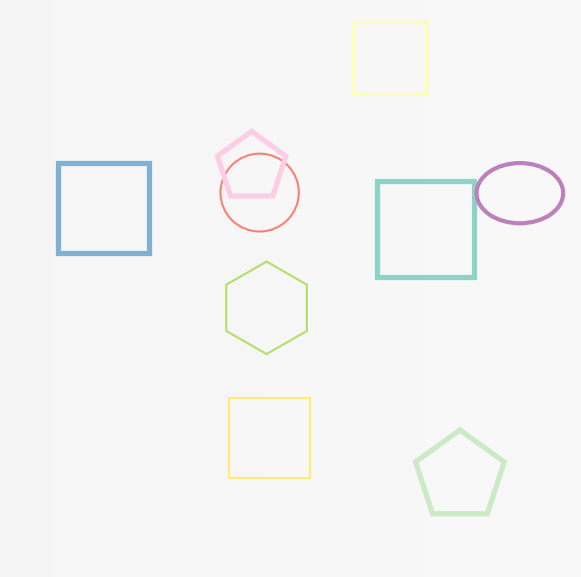[{"shape": "square", "thickness": 2.5, "radius": 0.42, "center": [0.732, 0.603]}, {"shape": "square", "thickness": 1.5, "radius": 0.31, "center": [0.67, 0.898]}, {"shape": "circle", "thickness": 1, "radius": 0.34, "center": [0.447, 0.666]}, {"shape": "square", "thickness": 2.5, "radius": 0.39, "center": [0.178, 0.639]}, {"shape": "hexagon", "thickness": 1, "radius": 0.4, "center": [0.459, 0.466]}, {"shape": "pentagon", "thickness": 2.5, "radius": 0.31, "center": [0.433, 0.71]}, {"shape": "oval", "thickness": 2, "radius": 0.37, "center": [0.894, 0.665]}, {"shape": "pentagon", "thickness": 2.5, "radius": 0.4, "center": [0.791, 0.174]}, {"shape": "square", "thickness": 1, "radius": 0.35, "center": [0.463, 0.24]}]